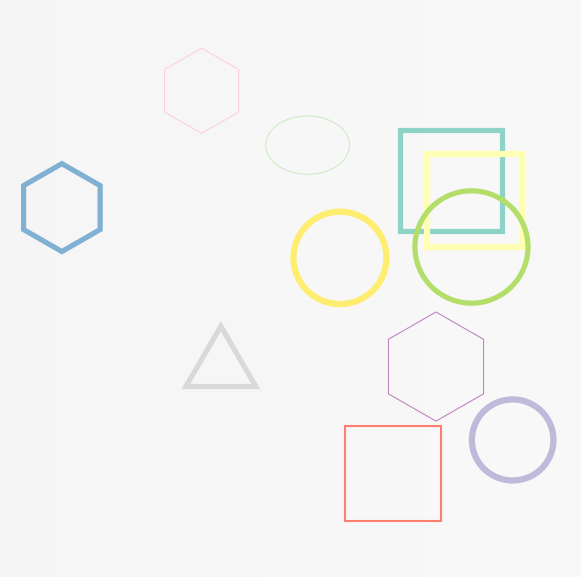[{"shape": "square", "thickness": 2.5, "radius": 0.44, "center": [0.776, 0.687]}, {"shape": "square", "thickness": 3, "radius": 0.41, "center": [0.817, 0.652]}, {"shape": "circle", "thickness": 3, "radius": 0.35, "center": [0.882, 0.237]}, {"shape": "square", "thickness": 1, "radius": 0.41, "center": [0.676, 0.18]}, {"shape": "hexagon", "thickness": 2.5, "radius": 0.38, "center": [0.106, 0.64]}, {"shape": "circle", "thickness": 2.5, "radius": 0.49, "center": [0.811, 0.571]}, {"shape": "hexagon", "thickness": 0.5, "radius": 0.37, "center": [0.347, 0.842]}, {"shape": "triangle", "thickness": 2.5, "radius": 0.35, "center": [0.38, 0.365]}, {"shape": "hexagon", "thickness": 0.5, "radius": 0.47, "center": [0.75, 0.364]}, {"shape": "oval", "thickness": 0.5, "radius": 0.36, "center": [0.529, 0.748]}, {"shape": "circle", "thickness": 3, "radius": 0.4, "center": [0.585, 0.553]}]